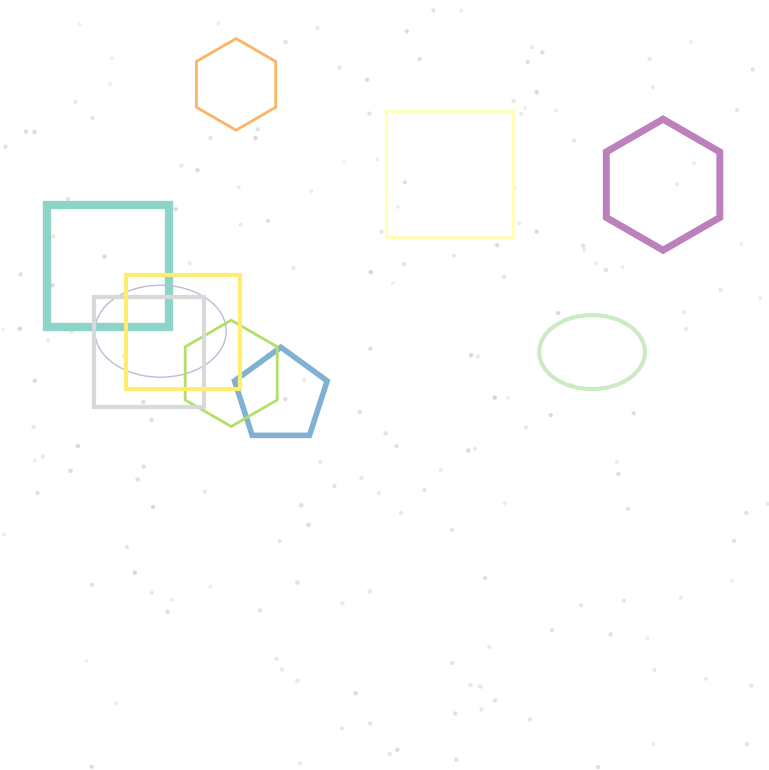[{"shape": "square", "thickness": 3, "radius": 0.4, "center": [0.14, 0.654]}, {"shape": "square", "thickness": 1, "radius": 0.41, "center": [0.583, 0.774]}, {"shape": "oval", "thickness": 0.5, "radius": 0.43, "center": [0.208, 0.57]}, {"shape": "pentagon", "thickness": 2, "radius": 0.32, "center": [0.365, 0.486]}, {"shape": "hexagon", "thickness": 1, "radius": 0.3, "center": [0.307, 0.89]}, {"shape": "hexagon", "thickness": 1, "radius": 0.35, "center": [0.3, 0.515]}, {"shape": "square", "thickness": 1.5, "radius": 0.36, "center": [0.193, 0.543]}, {"shape": "hexagon", "thickness": 2.5, "radius": 0.43, "center": [0.861, 0.76]}, {"shape": "oval", "thickness": 1.5, "radius": 0.34, "center": [0.769, 0.543]}, {"shape": "square", "thickness": 1.5, "radius": 0.37, "center": [0.237, 0.569]}]